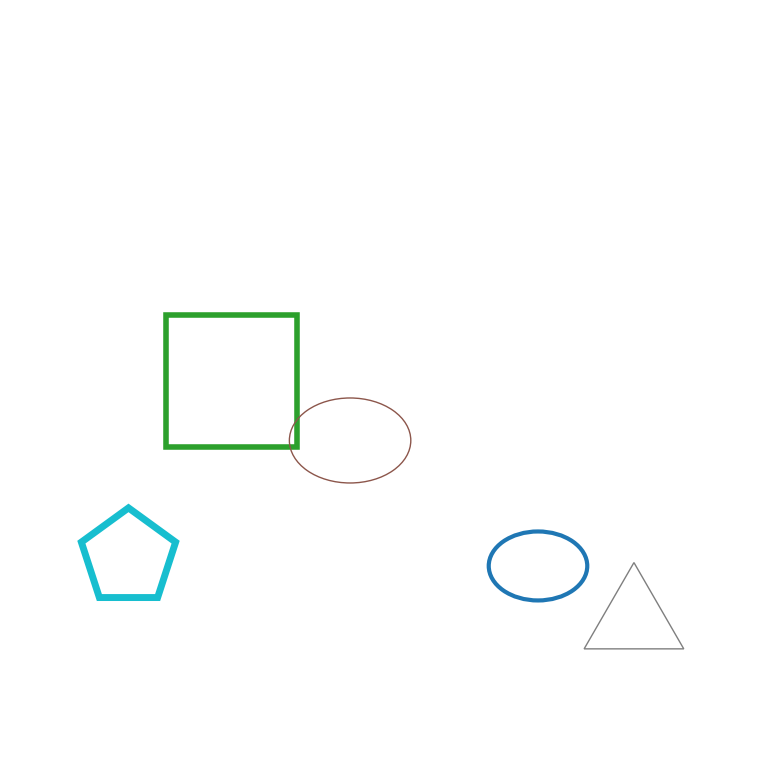[{"shape": "oval", "thickness": 1.5, "radius": 0.32, "center": [0.699, 0.265]}, {"shape": "square", "thickness": 2, "radius": 0.43, "center": [0.301, 0.505]}, {"shape": "oval", "thickness": 0.5, "radius": 0.39, "center": [0.455, 0.428]}, {"shape": "triangle", "thickness": 0.5, "radius": 0.37, "center": [0.823, 0.195]}, {"shape": "pentagon", "thickness": 2.5, "radius": 0.32, "center": [0.167, 0.276]}]